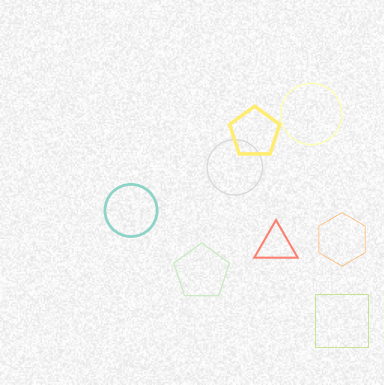[{"shape": "circle", "thickness": 2, "radius": 0.34, "center": [0.34, 0.453]}, {"shape": "circle", "thickness": 1, "radius": 0.4, "center": [0.809, 0.704]}, {"shape": "triangle", "thickness": 1.5, "radius": 0.33, "center": [0.717, 0.363]}, {"shape": "hexagon", "thickness": 0.5, "radius": 0.35, "center": [0.888, 0.378]}, {"shape": "square", "thickness": 0.5, "radius": 0.34, "center": [0.887, 0.167]}, {"shape": "circle", "thickness": 1, "radius": 0.36, "center": [0.61, 0.566]}, {"shape": "pentagon", "thickness": 1, "radius": 0.38, "center": [0.524, 0.293]}, {"shape": "pentagon", "thickness": 2.5, "radius": 0.34, "center": [0.661, 0.656]}]